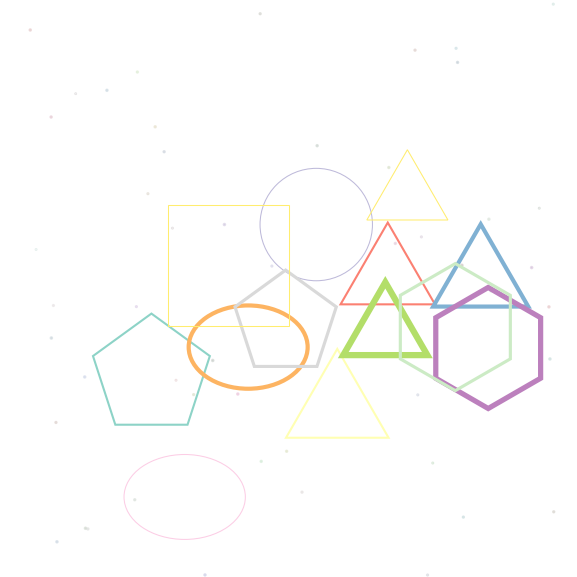[{"shape": "pentagon", "thickness": 1, "radius": 0.53, "center": [0.262, 0.35]}, {"shape": "triangle", "thickness": 1, "radius": 0.51, "center": [0.584, 0.292]}, {"shape": "circle", "thickness": 0.5, "radius": 0.49, "center": [0.548, 0.61]}, {"shape": "triangle", "thickness": 1, "radius": 0.47, "center": [0.671, 0.519]}, {"shape": "triangle", "thickness": 2, "radius": 0.48, "center": [0.832, 0.516]}, {"shape": "oval", "thickness": 2, "radius": 0.52, "center": [0.43, 0.398]}, {"shape": "triangle", "thickness": 3, "radius": 0.42, "center": [0.667, 0.426]}, {"shape": "oval", "thickness": 0.5, "radius": 0.53, "center": [0.32, 0.139]}, {"shape": "pentagon", "thickness": 1.5, "radius": 0.46, "center": [0.495, 0.439]}, {"shape": "hexagon", "thickness": 2.5, "radius": 0.52, "center": [0.845, 0.397]}, {"shape": "hexagon", "thickness": 1.5, "radius": 0.55, "center": [0.788, 0.433]}, {"shape": "square", "thickness": 0.5, "radius": 0.52, "center": [0.395, 0.539]}, {"shape": "triangle", "thickness": 0.5, "radius": 0.41, "center": [0.705, 0.659]}]